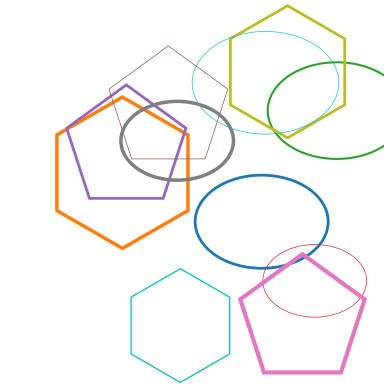[{"shape": "oval", "thickness": 2, "radius": 0.86, "center": [0.68, 0.424]}, {"shape": "hexagon", "thickness": 2.5, "radius": 0.98, "center": [0.318, 0.551]}, {"shape": "oval", "thickness": 1.5, "radius": 0.9, "center": [0.875, 0.713]}, {"shape": "oval", "thickness": 0.5, "radius": 0.67, "center": [0.817, 0.271]}, {"shape": "pentagon", "thickness": 2, "radius": 0.81, "center": [0.328, 0.617]}, {"shape": "pentagon", "thickness": 0.5, "radius": 0.81, "center": [0.437, 0.718]}, {"shape": "pentagon", "thickness": 3, "radius": 0.85, "center": [0.786, 0.17]}, {"shape": "oval", "thickness": 2.5, "radius": 0.73, "center": [0.46, 0.634]}, {"shape": "hexagon", "thickness": 2, "radius": 0.86, "center": [0.747, 0.814]}, {"shape": "oval", "thickness": 0.5, "radius": 0.95, "center": [0.69, 0.785]}, {"shape": "hexagon", "thickness": 1, "radius": 0.74, "center": [0.468, 0.154]}]